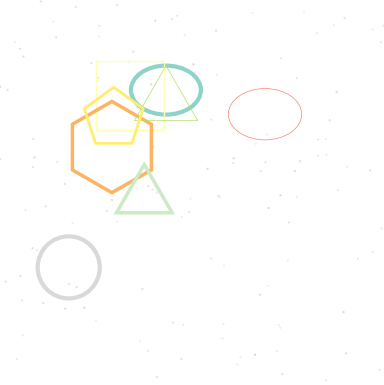[{"shape": "oval", "thickness": 3, "radius": 0.45, "center": [0.431, 0.766]}, {"shape": "square", "thickness": 1, "radius": 0.45, "center": [0.338, 0.751]}, {"shape": "oval", "thickness": 0.5, "radius": 0.48, "center": [0.688, 0.703]}, {"shape": "hexagon", "thickness": 2.5, "radius": 0.59, "center": [0.291, 0.618]}, {"shape": "triangle", "thickness": 0.5, "radius": 0.48, "center": [0.431, 0.734]}, {"shape": "circle", "thickness": 3, "radius": 0.4, "center": [0.178, 0.305]}, {"shape": "triangle", "thickness": 2.5, "radius": 0.42, "center": [0.375, 0.489]}, {"shape": "pentagon", "thickness": 2, "radius": 0.4, "center": [0.296, 0.693]}]